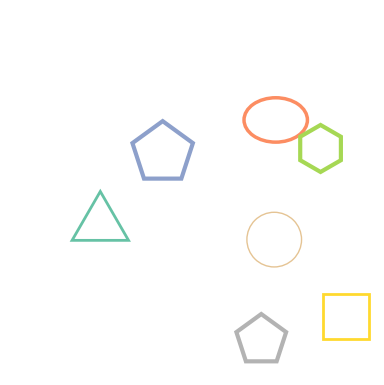[{"shape": "triangle", "thickness": 2, "radius": 0.42, "center": [0.261, 0.418]}, {"shape": "oval", "thickness": 2.5, "radius": 0.41, "center": [0.716, 0.688]}, {"shape": "pentagon", "thickness": 3, "radius": 0.41, "center": [0.423, 0.603]}, {"shape": "hexagon", "thickness": 3, "radius": 0.3, "center": [0.833, 0.614]}, {"shape": "square", "thickness": 2, "radius": 0.3, "center": [0.898, 0.178]}, {"shape": "circle", "thickness": 1, "radius": 0.35, "center": [0.712, 0.378]}, {"shape": "pentagon", "thickness": 3, "radius": 0.34, "center": [0.679, 0.116]}]